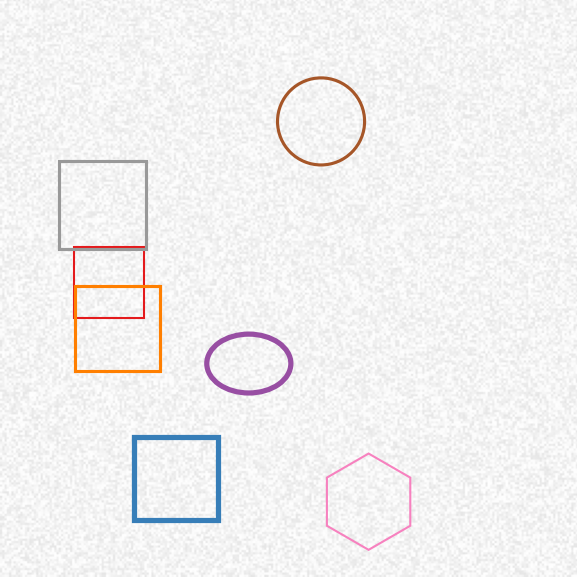[{"shape": "square", "thickness": 1, "radius": 0.3, "center": [0.188, 0.51]}, {"shape": "square", "thickness": 2.5, "radius": 0.36, "center": [0.305, 0.17]}, {"shape": "oval", "thickness": 2.5, "radius": 0.36, "center": [0.431, 0.37]}, {"shape": "square", "thickness": 1.5, "radius": 0.37, "center": [0.204, 0.43]}, {"shape": "circle", "thickness": 1.5, "radius": 0.38, "center": [0.556, 0.789]}, {"shape": "hexagon", "thickness": 1, "radius": 0.42, "center": [0.638, 0.13]}, {"shape": "square", "thickness": 1.5, "radius": 0.38, "center": [0.177, 0.644]}]